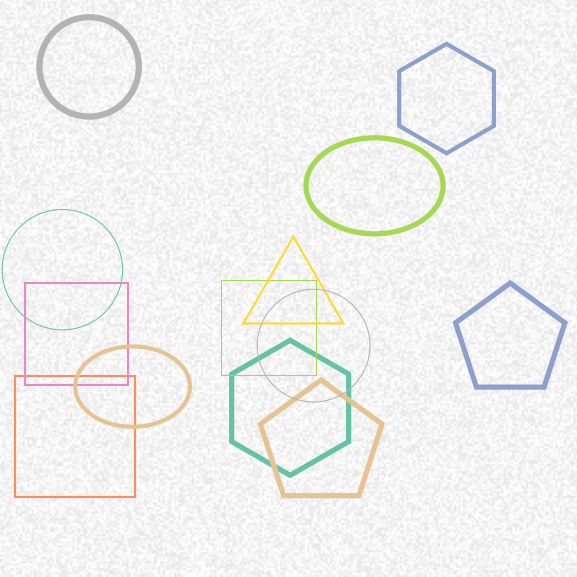[{"shape": "hexagon", "thickness": 2.5, "radius": 0.58, "center": [0.502, 0.293]}, {"shape": "circle", "thickness": 0.5, "radius": 0.52, "center": [0.108, 0.532]}, {"shape": "square", "thickness": 1, "radius": 0.52, "center": [0.13, 0.243]}, {"shape": "hexagon", "thickness": 2, "radius": 0.47, "center": [0.773, 0.829]}, {"shape": "pentagon", "thickness": 2.5, "radius": 0.5, "center": [0.883, 0.409]}, {"shape": "square", "thickness": 1, "radius": 0.44, "center": [0.133, 0.421]}, {"shape": "square", "thickness": 0.5, "radius": 0.41, "center": [0.466, 0.431]}, {"shape": "oval", "thickness": 2.5, "radius": 0.59, "center": [0.649, 0.677]}, {"shape": "triangle", "thickness": 1, "radius": 0.5, "center": [0.508, 0.489]}, {"shape": "pentagon", "thickness": 2.5, "radius": 0.55, "center": [0.556, 0.23]}, {"shape": "oval", "thickness": 2, "radius": 0.5, "center": [0.23, 0.33]}, {"shape": "circle", "thickness": 0.5, "radius": 0.49, "center": [0.543, 0.401]}, {"shape": "circle", "thickness": 3, "radius": 0.43, "center": [0.154, 0.883]}]